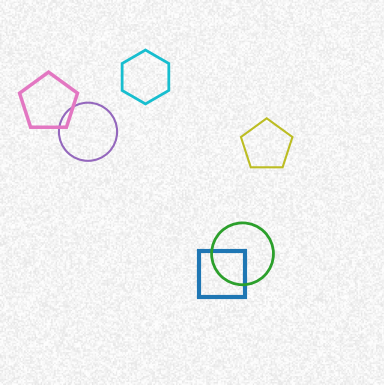[{"shape": "square", "thickness": 3, "radius": 0.3, "center": [0.576, 0.289]}, {"shape": "circle", "thickness": 2, "radius": 0.4, "center": [0.63, 0.341]}, {"shape": "circle", "thickness": 1.5, "radius": 0.38, "center": [0.229, 0.658]}, {"shape": "pentagon", "thickness": 2.5, "radius": 0.4, "center": [0.126, 0.734]}, {"shape": "pentagon", "thickness": 1.5, "radius": 0.35, "center": [0.693, 0.622]}, {"shape": "hexagon", "thickness": 2, "radius": 0.35, "center": [0.378, 0.8]}]